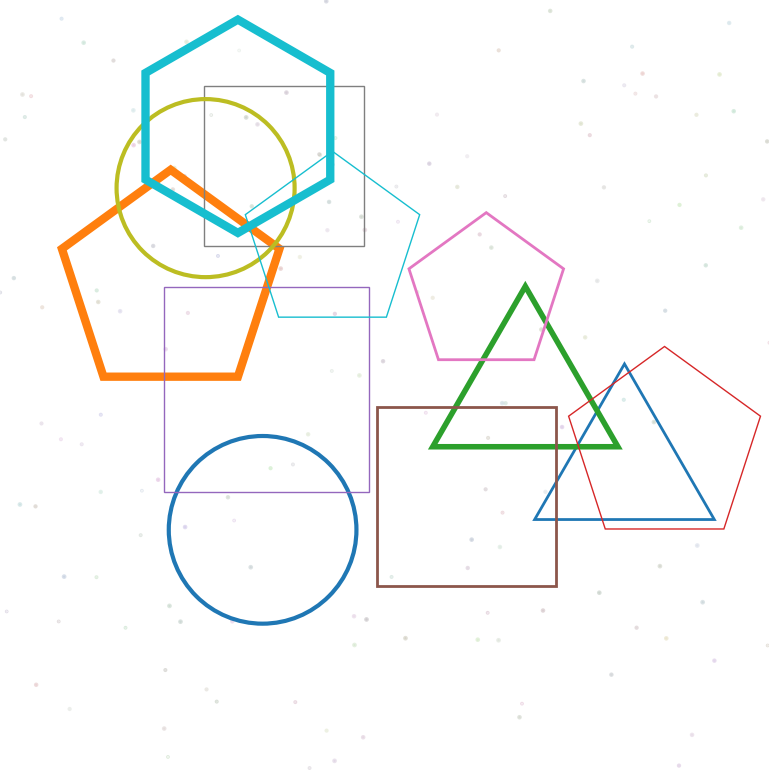[{"shape": "triangle", "thickness": 1, "radius": 0.67, "center": [0.811, 0.393]}, {"shape": "circle", "thickness": 1.5, "radius": 0.61, "center": [0.341, 0.312]}, {"shape": "pentagon", "thickness": 3, "radius": 0.74, "center": [0.222, 0.631]}, {"shape": "triangle", "thickness": 2, "radius": 0.69, "center": [0.682, 0.489]}, {"shape": "pentagon", "thickness": 0.5, "radius": 0.66, "center": [0.863, 0.419]}, {"shape": "square", "thickness": 0.5, "radius": 0.67, "center": [0.346, 0.494]}, {"shape": "square", "thickness": 1, "radius": 0.58, "center": [0.606, 0.356]}, {"shape": "pentagon", "thickness": 1, "radius": 0.53, "center": [0.631, 0.618]}, {"shape": "square", "thickness": 0.5, "radius": 0.52, "center": [0.369, 0.785]}, {"shape": "circle", "thickness": 1.5, "radius": 0.58, "center": [0.267, 0.756]}, {"shape": "pentagon", "thickness": 0.5, "radius": 0.6, "center": [0.432, 0.684]}, {"shape": "hexagon", "thickness": 3, "radius": 0.69, "center": [0.309, 0.836]}]